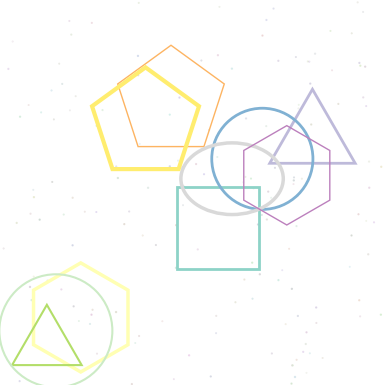[{"shape": "square", "thickness": 2, "radius": 0.53, "center": [0.565, 0.408]}, {"shape": "hexagon", "thickness": 2.5, "radius": 0.71, "center": [0.21, 0.175]}, {"shape": "triangle", "thickness": 2, "radius": 0.64, "center": [0.812, 0.64]}, {"shape": "circle", "thickness": 2, "radius": 0.66, "center": [0.681, 0.587]}, {"shape": "pentagon", "thickness": 1, "radius": 0.73, "center": [0.444, 0.737]}, {"shape": "triangle", "thickness": 1.5, "radius": 0.52, "center": [0.122, 0.104]}, {"shape": "oval", "thickness": 2.5, "radius": 0.66, "center": [0.603, 0.536]}, {"shape": "hexagon", "thickness": 1, "radius": 0.65, "center": [0.745, 0.545]}, {"shape": "circle", "thickness": 1.5, "radius": 0.73, "center": [0.145, 0.141]}, {"shape": "pentagon", "thickness": 3, "radius": 0.73, "center": [0.378, 0.679]}]